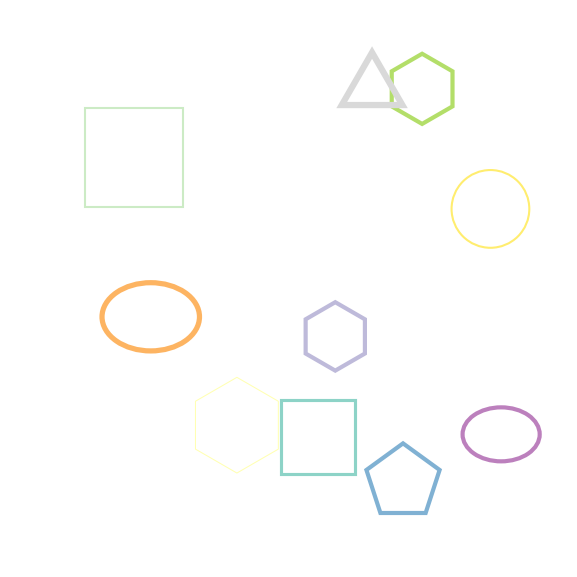[{"shape": "square", "thickness": 1.5, "radius": 0.32, "center": [0.551, 0.242]}, {"shape": "hexagon", "thickness": 0.5, "radius": 0.41, "center": [0.41, 0.263]}, {"shape": "hexagon", "thickness": 2, "radius": 0.3, "center": [0.581, 0.417]}, {"shape": "pentagon", "thickness": 2, "radius": 0.33, "center": [0.698, 0.165]}, {"shape": "oval", "thickness": 2.5, "radius": 0.42, "center": [0.261, 0.451]}, {"shape": "hexagon", "thickness": 2, "radius": 0.3, "center": [0.731, 0.845]}, {"shape": "triangle", "thickness": 3, "radius": 0.3, "center": [0.644, 0.848]}, {"shape": "oval", "thickness": 2, "radius": 0.33, "center": [0.868, 0.247]}, {"shape": "square", "thickness": 1, "radius": 0.43, "center": [0.232, 0.727]}, {"shape": "circle", "thickness": 1, "radius": 0.34, "center": [0.849, 0.637]}]